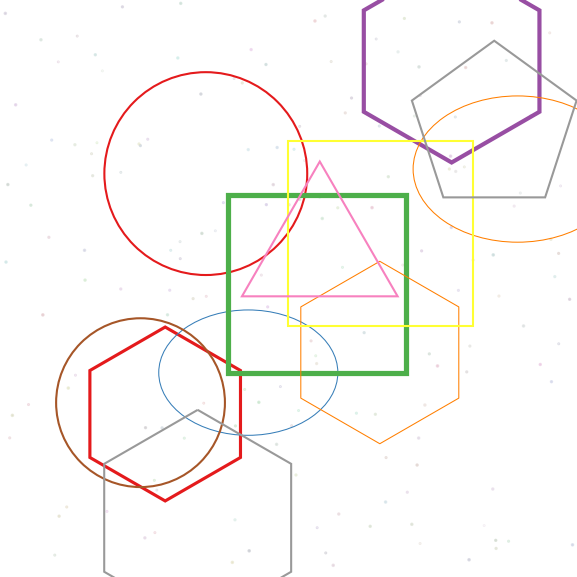[{"shape": "hexagon", "thickness": 1.5, "radius": 0.75, "center": [0.286, 0.282]}, {"shape": "circle", "thickness": 1, "radius": 0.88, "center": [0.356, 0.699]}, {"shape": "oval", "thickness": 0.5, "radius": 0.78, "center": [0.43, 0.354]}, {"shape": "square", "thickness": 2.5, "radius": 0.77, "center": [0.549, 0.508]}, {"shape": "hexagon", "thickness": 2, "radius": 0.88, "center": [0.782, 0.893]}, {"shape": "oval", "thickness": 0.5, "radius": 0.9, "center": [0.896, 0.706]}, {"shape": "hexagon", "thickness": 0.5, "radius": 0.79, "center": [0.658, 0.389]}, {"shape": "square", "thickness": 1, "radius": 0.8, "center": [0.658, 0.595]}, {"shape": "circle", "thickness": 1, "radius": 0.73, "center": [0.243, 0.302]}, {"shape": "triangle", "thickness": 1, "radius": 0.78, "center": [0.554, 0.564]}, {"shape": "pentagon", "thickness": 1, "radius": 0.75, "center": [0.856, 0.779]}, {"shape": "hexagon", "thickness": 1, "radius": 0.93, "center": [0.342, 0.102]}]